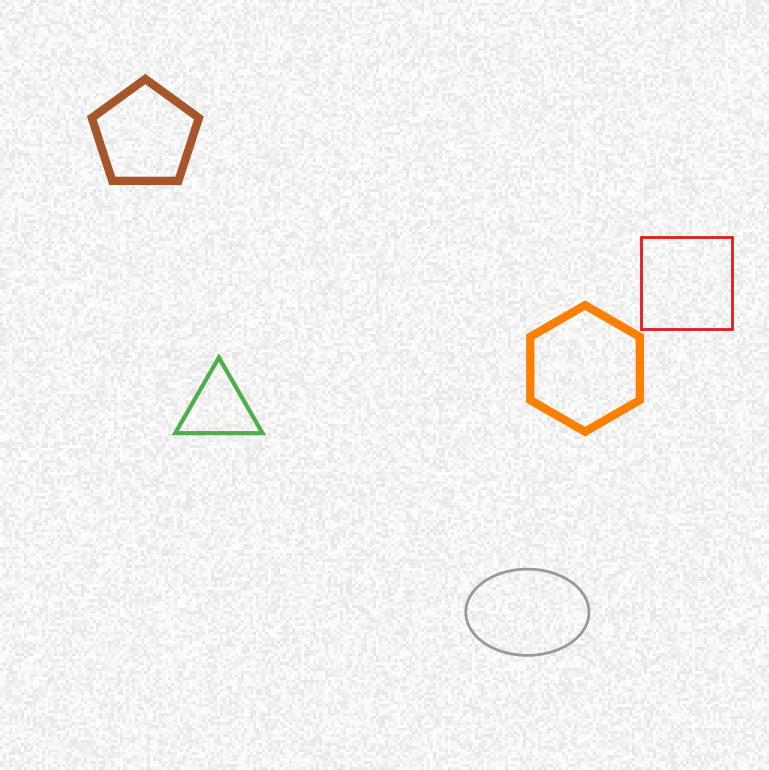[{"shape": "square", "thickness": 1, "radius": 0.3, "center": [0.891, 0.633]}, {"shape": "triangle", "thickness": 1.5, "radius": 0.33, "center": [0.284, 0.47]}, {"shape": "hexagon", "thickness": 3, "radius": 0.41, "center": [0.76, 0.521]}, {"shape": "pentagon", "thickness": 3, "radius": 0.37, "center": [0.189, 0.824]}, {"shape": "oval", "thickness": 1, "radius": 0.4, "center": [0.685, 0.205]}]